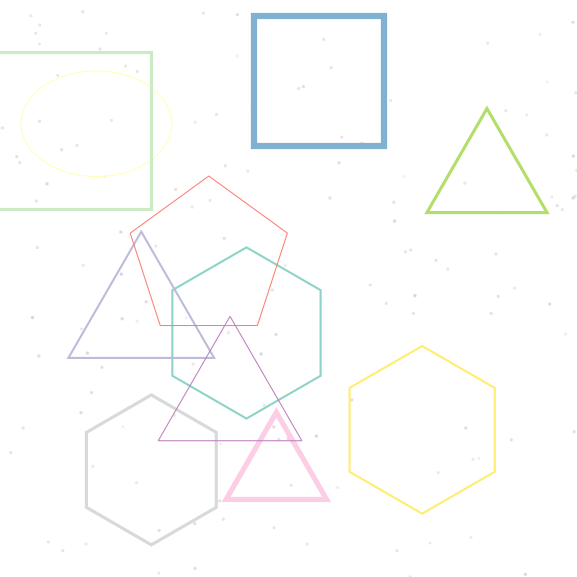[{"shape": "hexagon", "thickness": 1, "radius": 0.74, "center": [0.427, 0.423]}, {"shape": "oval", "thickness": 0.5, "radius": 0.65, "center": [0.167, 0.785]}, {"shape": "triangle", "thickness": 1, "radius": 0.73, "center": [0.245, 0.452]}, {"shape": "pentagon", "thickness": 0.5, "radius": 0.72, "center": [0.362, 0.551]}, {"shape": "square", "thickness": 3, "radius": 0.56, "center": [0.552, 0.859]}, {"shape": "triangle", "thickness": 1.5, "radius": 0.6, "center": [0.843, 0.691]}, {"shape": "triangle", "thickness": 2.5, "radius": 0.5, "center": [0.479, 0.185]}, {"shape": "hexagon", "thickness": 1.5, "radius": 0.65, "center": [0.262, 0.185]}, {"shape": "triangle", "thickness": 0.5, "radius": 0.72, "center": [0.398, 0.308]}, {"shape": "square", "thickness": 1.5, "radius": 0.68, "center": [0.124, 0.773]}, {"shape": "hexagon", "thickness": 1, "radius": 0.73, "center": [0.731, 0.255]}]